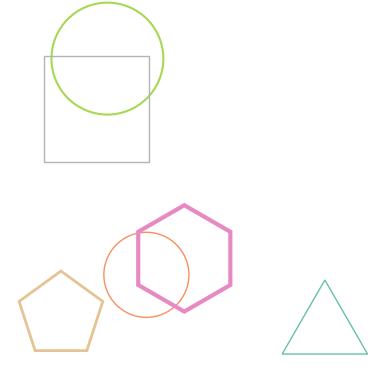[{"shape": "triangle", "thickness": 1, "radius": 0.64, "center": [0.844, 0.144]}, {"shape": "circle", "thickness": 1, "radius": 0.55, "center": [0.38, 0.286]}, {"shape": "hexagon", "thickness": 3, "radius": 0.69, "center": [0.479, 0.329]}, {"shape": "circle", "thickness": 1.5, "radius": 0.73, "center": [0.279, 0.848]}, {"shape": "pentagon", "thickness": 2, "radius": 0.57, "center": [0.158, 0.182]}, {"shape": "square", "thickness": 1, "radius": 0.69, "center": [0.251, 0.717]}]